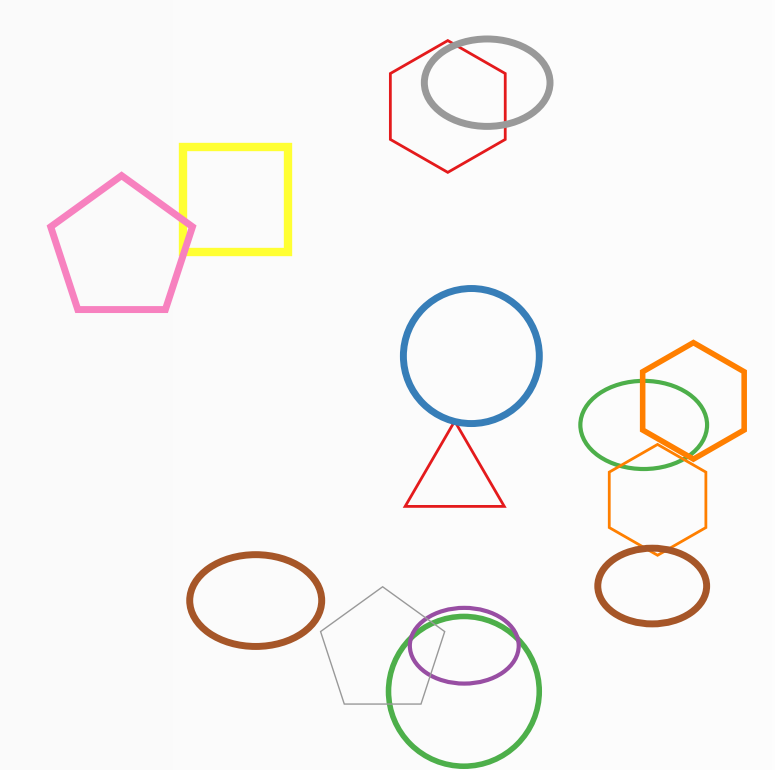[{"shape": "hexagon", "thickness": 1, "radius": 0.43, "center": [0.578, 0.862]}, {"shape": "triangle", "thickness": 1, "radius": 0.37, "center": [0.587, 0.379]}, {"shape": "circle", "thickness": 2.5, "radius": 0.44, "center": [0.608, 0.538]}, {"shape": "oval", "thickness": 1.5, "radius": 0.41, "center": [0.831, 0.448]}, {"shape": "circle", "thickness": 2, "radius": 0.49, "center": [0.599, 0.102]}, {"shape": "oval", "thickness": 1.5, "radius": 0.35, "center": [0.599, 0.161]}, {"shape": "hexagon", "thickness": 1, "radius": 0.36, "center": [0.848, 0.351]}, {"shape": "hexagon", "thickness": 2, "radius": 0.38, "center": [0.895, 0.479]}, {"shape": "square", "thickness": 3, "radius": 0.34, "center": [0.304, 0.741]}, {"shape": "oval", "thickness": 2.5, "radius": 0.43, "center": [0.33, 0.22]}, {"shape": "oval", "thickness": 2.5, "radius": 0.35, "center": [0.842, 0.239]}, {"shape": "pentagon", "thickness": 2.5, "radius": 0.48, "center": [0.157, 0.676]}, {"shape": "pentagon", "thickness": 0.5, "radius": 0.42, "center": [0.494, 0.154]}, {"shape": "oval", "thickness": 2.5, "radius": 0.41, "center": [0.629, 0.893]}]